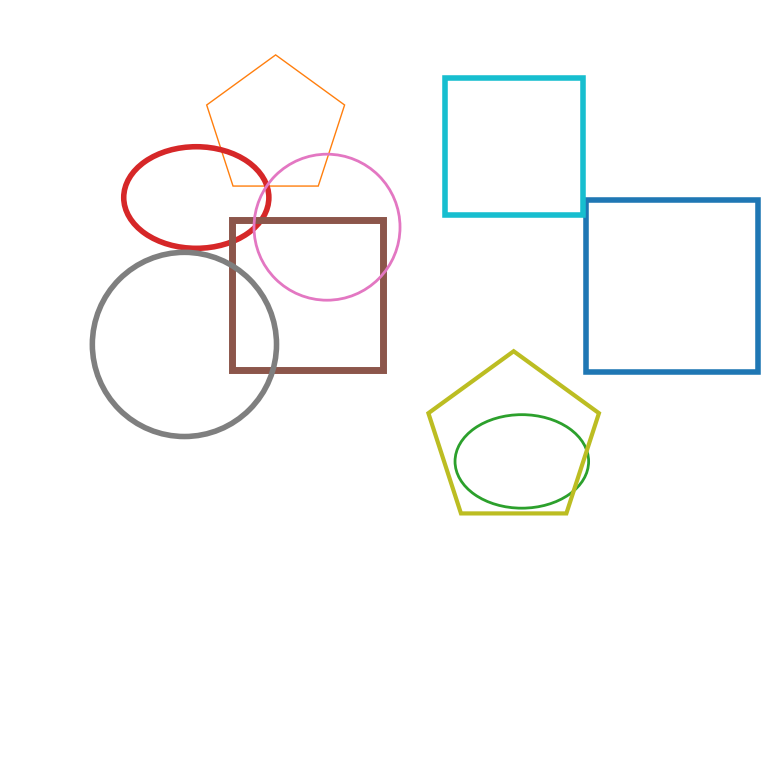[{"shape": "square", "thickness": 2, "radius": 0.56, "center": [0.873, 0.629]}, {"shape": "pentagon", "thickness": 0.5, "radius": 0.47, "center": [0.358, 0.835]}, {"shape": "oval", "thickness": 1, "radius": 0.43, "center": [0.678, 0.401]}, {"shape": "oval", "thickness": 2, "radius": 0.47, "center": [0.255, 0.743]}, {"shape": "square", "thickness": 2.5, "radius": 0.49, "center": [0.399, 0.616]}, {"shape": "circle", "thickness": 1, "radius": 0.47, "center": [0.425, 0.705]}, {"shape": "circle", "thickness": 2, "radius": 0.6, "center": [0.24, 0.553]}, {"shape": "pentagon", "thickness": 1.5, "radius": 0.58, "center": [0.667, 0.427]}, {"shape": "square", "thickness": 2, "radius": 0.45, "center": [0.668, 0.809]}]